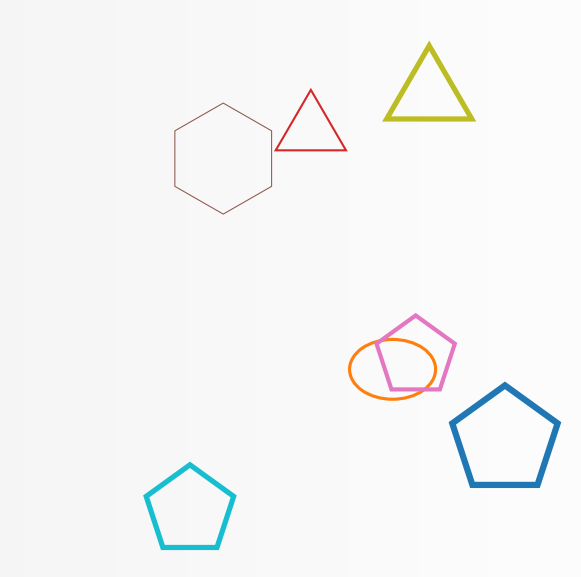[{"shape": "pentagon", "thickness": 3, "radius": 0.48, "center": [0.869, 0.237]}, {"shape": "oval", "thickness": 1.5, "radius": 0.37, "center": [0.675, 0.36]}, {"shape": "triangle", "thickness": 1, "radius": 0.35, "center": [0.535, 0.774]}, {"shape": "hexagon", "thickness": 0.5, "radius": 0.48, "center": [0.384, 0.725]}, {"shape": "pentagon", "thickness": 2, "radius": 0.35, "center": [0.715, 0.382]}, {"shape": "triangle", "thickness": 2.5, "radius": 0.42, "center": [0.738, 0.835]}, {"shape": "pentagon", "thickness": 2.5, "radius": 0.4, "center": [0.327, 0.115]}]